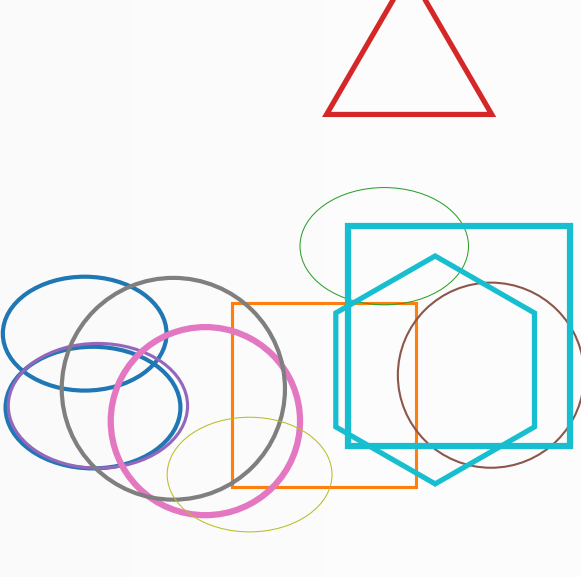[{"shape": "oval", "thickness": 2, "radius": 0.75, "center": [0.16, 0.293]}, {"shape": "oval", "thickness": 2, "radius": 0.7, "center": [0.146, 0.421]}, {"shape": "square", "thickness": 1.5, "radius": 0.79, "center": [0.557, 0.315]}, {"shape": "oval", "thickness": 0.5, "radius": 0.72, "center": [0.661, 0.573]}, {"shape": "triangle", "thickness": 2.5, "radius": 0.82, "center": [0.704, 0.883]}, {"shape": "oval", "thickness": 1.5, "radius": 0.77, "center": [0.168, 0.296]}, {"shape": "circle", "thickness": 1, "radius": 0.8, "center": [0.845, 0.349]}, {"shape": "circle", "thickness": 3, "radius": 0.81, "center": [0.353, 0.27]}, {"shape": "circle", "thickness": 2, "radius": 0.96, "center": [0.298, 0.326]}, {"shape": "oval", "thickness": 0.5, "radius": 0.71, "center": [0.429, 0.177]}, {"shape": "square", "thickness": 3, "radius": 0.95, "center": [0.79, 0.417]}, {"shape": "hexagon", "thickness": 2.5, "radius": 0.99, "center": [0.749, 0.359]}]